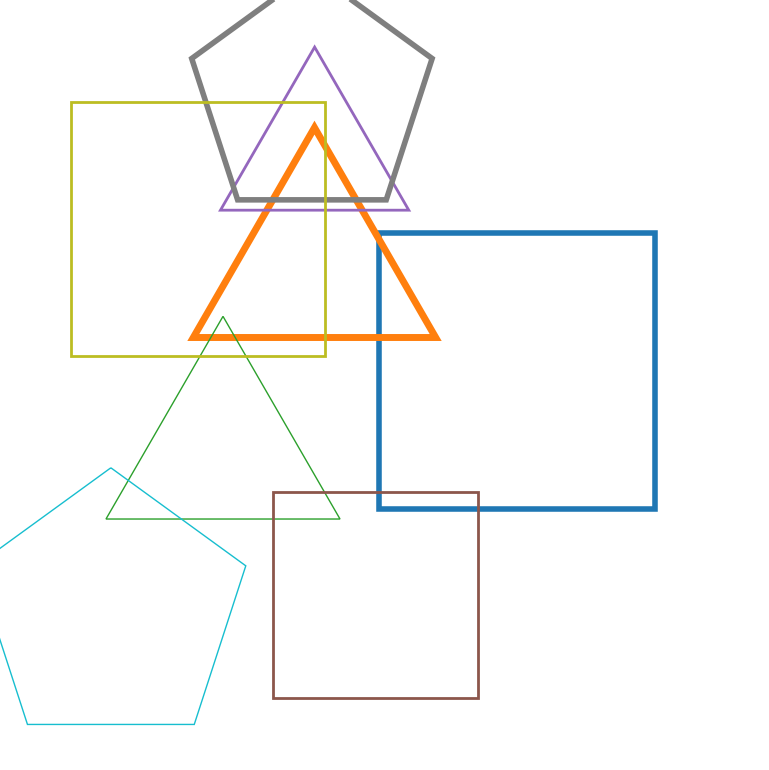[{"shape": "square", "thickness": 2, "radius": 0.9, "center": [0.672, 0.518]}, {"shape": "triangle", "thickness": 2.5, "radius": 0.91, "center": [0.408, 0.653]}, {"shape": "triangle", "thickness": 0.5, "radius": 0.88, "center": [0.29, 0.414]}, {"shape": "triangle", "thickness": 1, "radius": 0.71, "center": [0.409, 0.798]}, {"shape": "square", "thickness": 1, "radius": 0.67, "center": [0.488, 0.227]}, {"shape": "pentagon", "thickness": 2, "radius": 0.82, "center": [0.405, 0.873]}, {"shape": "square", "thickness": 1, "radius": 0.82, "center": [0.257, 0.703]}, {"shape": "pentagon", "thickness": 0.5, "radius": 0.92, "center": [0.144, 0.208]}]